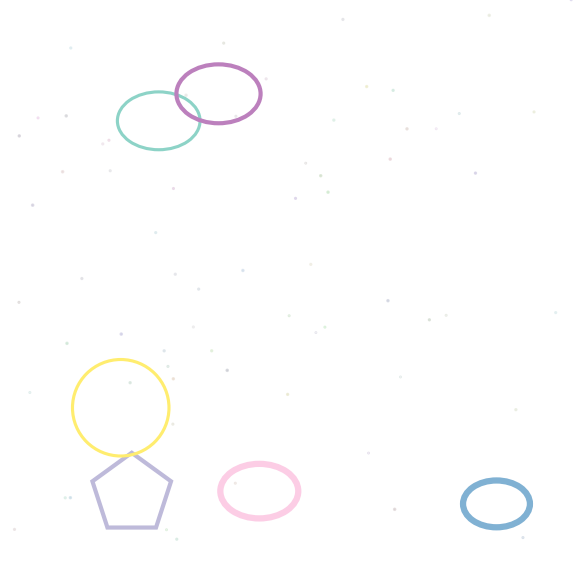[{"shape": "oval", "thickness": 1.5, "radius": 0.36, "center": [0.275, 0.79]}, {"shape": "pentagon", "thickness": 2, "radius": 0.36, "center": [0.228, 0.144]}, {"shape": "oval", "thickness": 3, "radius": 0.29, "center": [0.86, 0.127]}, {"shape": "oval", "thickness": 3, "radius": 0.34, "center": [0.449, 0.149]}, {"shape": "oval", "thickness": 2, "radius": 0.36, "center": [0.378, 0.837]}, {"shape": "circle", "thickness": 1.5, "radius": 0.42, "center": [0.209, 0.293]}]